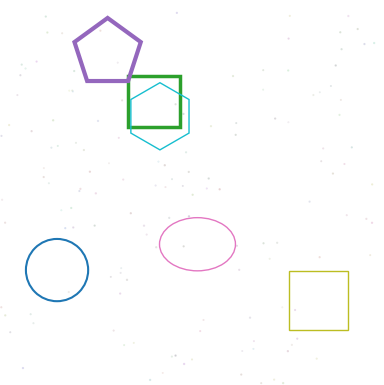[{"shape": "circle", "thickness": 1.5, "radius": 0.4, "center": [0.148, 0.299]}, {"shape": "square", "thickness": 2.5, "radius": 0.34, "center": [0.401, 0.736]}, {"shape": "pentagon", "thickness": 3, "radius": 0.45, "center": [0.28, 0.863]}, {"shape": "oval", "thickness": 1, "radius": 0.49, "center": [0.513, 0.366]}, {"shape": "square", "thickness": 1, "radius": 0.38, "center": [0.828, 0.219]}, {"shape": "hexagon", "thickness": 1, "radius": 0.44, "center": [0.415, 0.698]}]